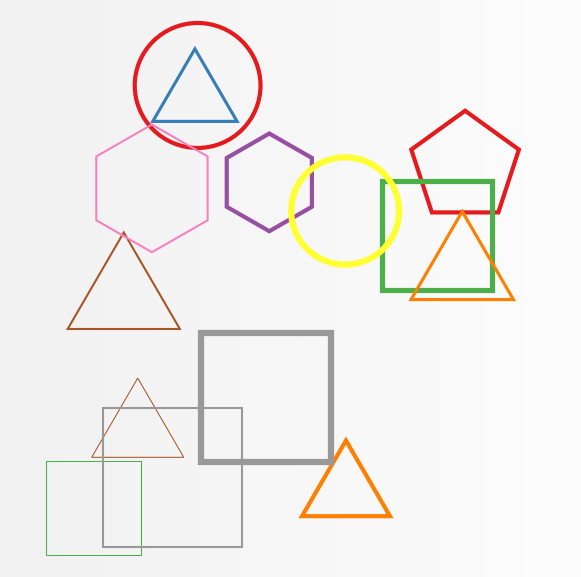[{"shape": "pentagon", "thickness": 2, "radius": 0.49, "center": [0.8, 0.71]}, {"shape": "circle", "thickness": 2, "radius": 0.54, "center": [0.34, 0.851]}, {"shape": "triangle", "thickness": 1.5, "radius": 0.42, "center": [0.335, 0.831]}, {"shape": "square", "thickness": 2.5, "radius": 0.48, "center": [0.752, 0.591]}, {"shape": "square", "thickness": 0.5, "radius": 0.41, "center": [0.161, 0.119]}, {"shape": "hexagon", "thickness": 2, "radius": 0.42, "center": [0.463, 0.683]}, {"shape": "triangle", "thickness": 1.5, "radius": 0.51, "center": [0.795, 0.531]}, {"shape": "triangle", "thickness": 2, "radius": 0.44, "center": [0.595, 0.149]}, {"shape": "circle", "thickness": 3, "radius": 0.46, "center": [0.594, 0.634]}, {"shape": "triangle", "thickness": 0.5, "radius": 0.46, "center": [0.237, 0.253]}, {"shape": "triangle", "thickness": 1, "radius": 0.56, "center": [0.213, 0.485]}, {"shape": "hexagon", "thickness": 1, "radius": 0.55, "center": [0.261, 0.673]}, {"shape": "square", "thickness": 3, "radius": 0.56, "center": [0.458, 0.31]}, {"shape": "square", "thickness": 1, "radius": 0.6, "center": [0.297, 0.172]}]